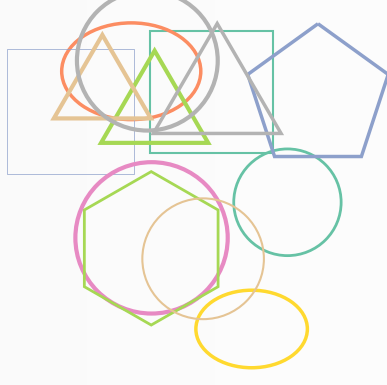[{"shape": "square", "thickness": 1.5, "radius": 0.8, "center": [0.546, 0.761]}, {"shape": "circle", "thickness": 2, "radius": 0.69, "center": [0.742, 0.475]}, {"shape": "oval", "thickness": 2.5, "radius": 0.9, "center": [0.339, 0.815]}, {"shape": "square", "thickness": 0.5, "radius": 0.82, "center": [0.182, 0.711]}, {"shape": "pentagon", "thickness": 2.5, "radius": 0.95, "center": [0.821, 0.748]}, {"shape": "circle", "thickness": 3, "radius": 0.98, "center": [0.391, 0.382]}, {"shape": "hexagon", "thickness": 2, "radius": 1.0, "center": [0.39, 0.355]}, {"shape": "triangle", "thickness": 3, "radius": 0.8, "center": [0.399, 0.709]}, {"shape": "oval", "thickness": 2.5, "radius": 0.72, "center": [0.649, 0.146]}, {"shape": "triangle", "thickness": 3, "radius": 0.72, "center": [0.264, 0.765]}, {"shape": "circle", "thickness": 1.5, "radius": 0.78, "center": [0.524, 0.328]}, {"shape": "triangle", "thickness": 2.5, "radius": 0.95, "center": [0.561, 0.749]}, {"shape": "circle", "thickness": 3, "radius": 0.91, "center": [0.38, 0.843]}]